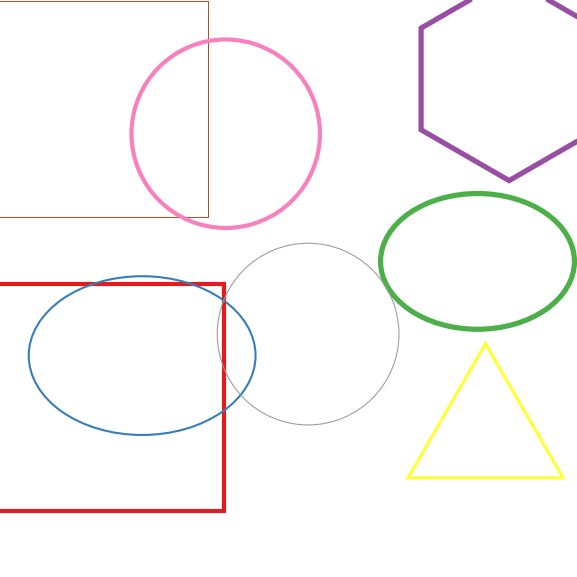[{"shape": "square", "thickness": 2, "radius": 0.98, "center": [0.191, 0.311]}, {"shape": "oval", "thickness": 1, "radius": 0.98, "center": [0.246, 0.383]}, {"shape": "oval", "thickness": 2.5, "radius": 0.84, "center": [0.827, 0.546]}, {"shape": "hexagon", "thickness": 2.5, "radius": 0.88, "center": [0.882, 0.862]}, {"shape": "triangle", "thickness": 1.5, "radius": 0.77, "center": [0.841, 0.249]}, {"shape": "square", "thickness": 0.5, "radius": 0.93, "center": [0.174, 0.81]}, {"shape": "circle", "thickness": 2, "radius": 0.82, "center": [0.391, 0.768]}, {"shape": "circle", "thickness": 0.5, "radius": 0.79, "center": [0.534, 0.421]}]